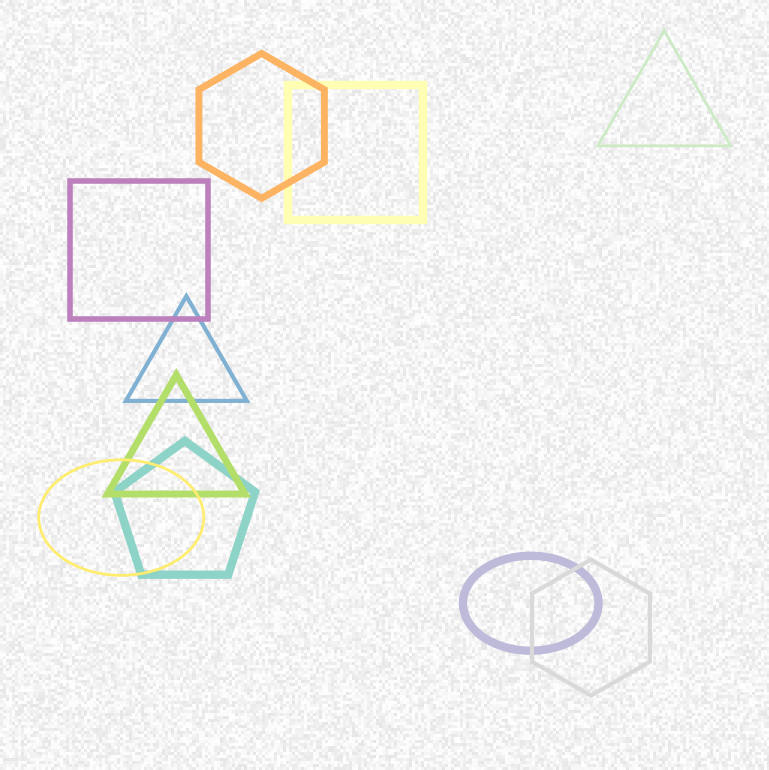[{"shape": "pentagon", "thickness": 3, "radius": 0.48, "center": [0.24, 0.331]}, {"shape": "square", "thickness": 3, "radius": 0.44, "center": [0.461, 0.802]}, {"shape": "oval", "thickness": 3, "radius": 0.44, "center": [0.689, 0.217]}, {"shape": "triangle", "thickness": 1.5, "radius": 0.45, "center": [0.242, 0.525]}, {"shape": "hexagon", "thickness": 2.5, "radius": 0.47, "center": [0.34, 0.837]}, {"shape": "triangle", "thickness": 2.5, "radius": 0.52, "center": [0.229, 0.41]}, {"shape": "hexagon", "thickness": 1.5, "radius": 0.44, "center": [0.767, 0.185]}, {"shape": "square", "thickness": 2, "radius": 0.45, "center": [0.181, 0.675]}, {"shape": "triangle", "thickness": 1, "radius": 0.5, "center": [0.863, 0.86]}, {"shape": "oval", "thickness": 1, "radius": 0.54, "center": [0.158, 0.328]}]